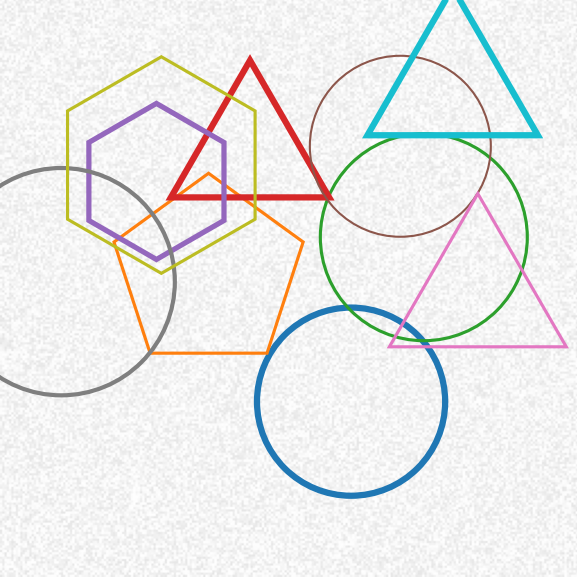[{"shape": "circle", "thickness": 3, "radius": 0.81, "center": [0.608, 0.304]}, {"shape": "pentagon", "thickness": 1.5, "radius": 0.86, "center": [0.361, 0.527]}, {"shape": "circle", "thickness": 1.5, "radius": 0.9, "center": [0.734, 0.588]}, {"shape": "triangle", "thickness": 3, "radius": 0.79, "center": [0.433, 0.736]}, {"shape": "hexagon", "thickness": 2.5, "radius": 0.68, "center": [0.271, 0.685]}, {"shape": "circle", "thickness": 1, "radius": 0.78, "center": [0.693, 0.746]}, {"shape": "triangle", "thickness": 1.5, "radius": 0.88, "center": [0.827, 0.487]}, {"shape": "circle", "thickness": 2, "radius": 0.98, "center": [0.106, 0.511]}, {"shape": "hexagon", "thickness": 1.5, "radius": 0.94, "center": [0.279, 0.713]}, {"shape": "triangle", "thickness": 3, "radius": 0.85, "center": [0.784, 0.85]}]